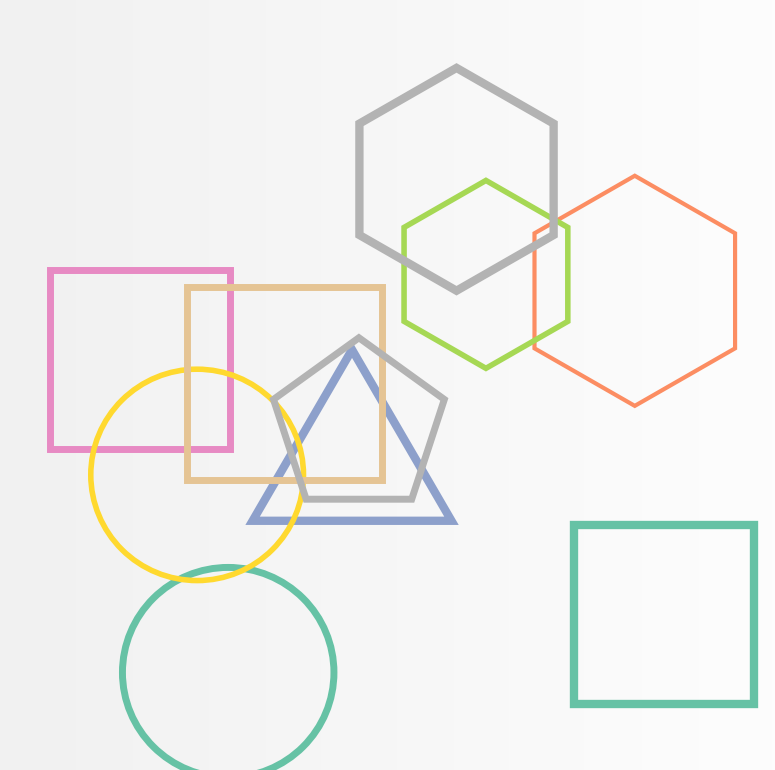[{"shape": "square", "thickness": 3, "radius": 0.58, "center": [0.857, 0.202]}, {"shape": "circle", "thickness": 2.5, "radius": 0.68, "center": [0.294, 0.127]}, {"shape": "hexagon", "thickness": 1.5, "radius": 0.75, "center": [0.819, 0.622]}, {"shape": "triangle", "thickness": 3, "radius": 0.74, "center": [0.454, 0.398]}, {"shape": "square", "thickness": 2.5, "radius": 0.58, "center": [0.18, 0.533]}, {"shape": "hexagon", "thickness": 2, "radius": 0.61, "center": [0.627, 0.644]}, {"shape": "circle", "thickness": 2, "radius": 0.69, "center": [0.254, 0.383]}, {"shape": "square", "thickness": 2.5, "radius": 0.63, "center": [0.367, 0.502]}, {"shape": "hexagon", "thickness": 3, "radius": 0.72, "center": [0.589, 0.767]}, {"shape": "pentagon", "thickness": 2.5, "radius": 0.58, "center": [0.463, 0.445]}]